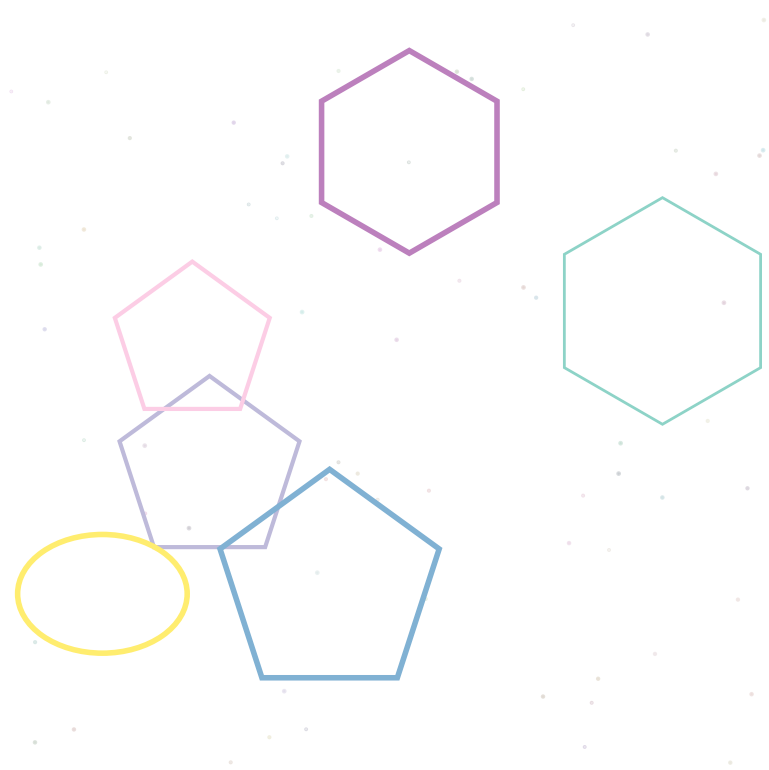[{"shape": "hexagon", "thickness": 1, "radius": 0.74, "center": [0.86, 0.596]}, {"shape": "pentagon", "thickness": 1.5, "radius": 0.61, "center": [0.272, 0.389]}, {"shape": "pentagon", "thickness": 2, "radius": 0.75, "center": [0.428, 0.241]}, {"shape": "pentagon", "thickness": 1.5, "radius": 0.53, "center": [0.25, 0.554]}, {"shape": "hexagon", "thickness": 2, "radius": 0.66, "center": [0.532, 0.803]}, {"shape": "oval", "thickness": 2, "radius": 0.55, "center": [0.133, 0.229]}]